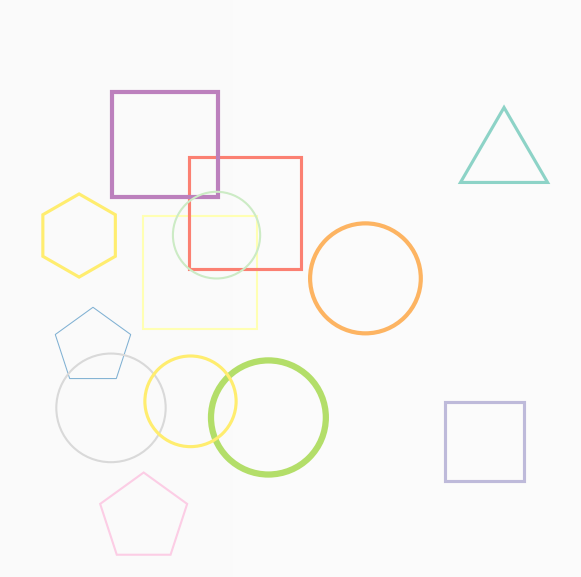[{"shape": "triangle", "thickness": 1.5, "radius": 0.43, "center": [0.867, 0.726]}, {"shape": "square", "thickness": 1, "radius": 0.49, "center": [0.344, 0.527]}, {"shape": "square", "thickness": 1.5, "radius": 0.34, "center": [0.834, 0.235]}, {"shape": "square", "thickness": 1.5, "radius": 0.48, "center": [0.421, 0.63]}, {"shape": "pentagon", "thickness": 0.5, "radius": 0.34, "center": [0.16, 0.399]}, {"shape": "circle", "thickness": 2, "radius": 0.48, "center": [0.629, 0.517]}, {"shape": "circle", "thickness": 3, "radius": 0.49, "center": [0.462, 0.276]}, {"shape": "pentagon", "thickness": 1, "radius": 0.39, "center": [0.247, 0.102]}, {"shape": "circle", "thickness": 1, "radius": 0.47, "center": [0.191, 0.293]}, {"shape": "square", "thickness": 2, "radius": 0.46, "center": [0.284, 0.748]}, {"shape": "circle", "thickness": 1, "radius": 0.38, "center": [0.373, 0.592]}, {"shape": "hexagon", "thickness": 1.5, "radius": 0.36, "center": [0.136, 0.591]}, {"shape": "circle", "thickness": 1.5, "radius": 0.39, "center": [0.328, 0.304]}]